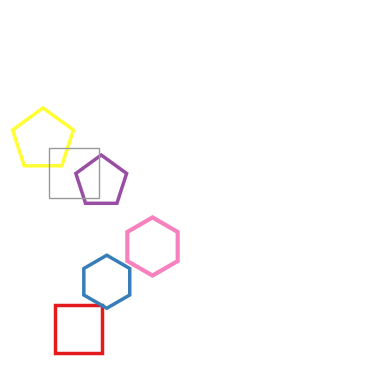[{"shape": "square", "thickness": 2.5, "radius": 0.31, "center": [0.203, 0.146]}, {"shape": "hexagon", "thickness": 2.5, "radius": 0.34, "center": [0.277, 0.268]}, {"shape": "pentagon", "thickness": 2.5, "radius": 0.35, "center": [0.263, 0.528]}, {"shape": "pentagon", "thickness": 2.5, "radius": 0.42, "center": [0.112, 0.637]}, {"shape": "hexagon", "thickness": 3, "radius": 0.38, "center": [0.396, 0.36]}, {"shape": "square", "thickness": 1, "radius": 0.33, "center": [0.193, 0.552]}]